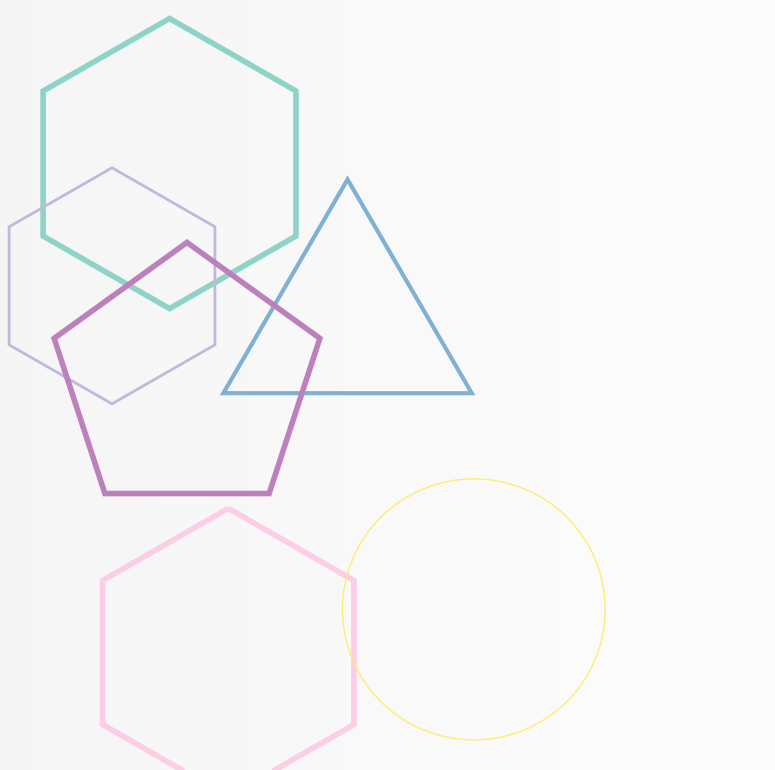[{"shape": "hexagon", "thickness": 2, "radius": 0.94, "center": [0.219, 0.788]}, {"shape": "hexagon", "thickness": 1, "radius": 0.77, "center": [0.145, 0.629]}, {"shape": "triangle", "thickness": 1.5, "radius": 0.93, "center": [0.448, 0.582]}, {"shape": "hexagon", "thickness": 2, "radius": 0.94, "center": [0.295, 0.153]}, {"shape": "pentagon", "thickness": 2, "radius": 0.9, "center": [0.241, 0.505]}, {"shape": "circle", "thickness": 0.5, "radius": 0.85, "center": [0.611, 0.209]}]